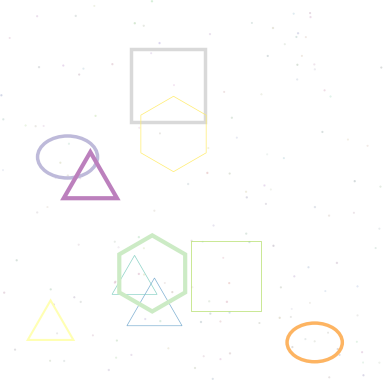[{"shape": "triangle", "thickness": 0.5, "radius": 0.34, "center": [0.35, 0.269]}, {"shape": "triangle", "thickness": 1.5, "radius": 0.34, "center": [0.131, 0.151]}, {"shape": "oval", "thickness": 2.5, "radius": 0.39, "center": [0.175, 0.592]}, {"shape": "triangle", "thickness": 0.5, "radius": 0.41, "center": [0.401, 0.195]}, {"shape": "oval", "thickness": 2.5, "radius": 0.36, "center": [0.817, 0.111]}, {"shape": "square", "thickness": 0.5, "radius": 0.45, "center": [0.587, 0.283]}, {"shape": "square", "thickness": 2.5, "radius": 0.48, "center": [0.436, 0.777]}, {"shape": "triangle", "thickness": 3, "radius": 0.4, "center": [0.235, 0.525]}, {"shape": "hexagon", "thickness": 3, "radius": 0.49, "center": [0.395, 0.29]}, {"shape": "hexagon", "thickness": 0.5, "radius": 0.49, "center": [0.451, 0.652]}]